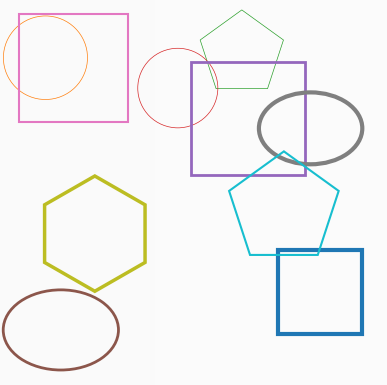[{"shape": "square", "thickness": 3, "radius": 0.54, "center": [0.825, 0.241]}, {"shape": "circle", "thickness": 0.5, "radius": 0.54, "center": [0.117, 0.85]}, {"shape": "pentagon", "thickness": 0.5, "radius": 0.57, "center": [0.624, 0.861]}, {"shape": "circle", "thickness": 0.5, "radius": 0.52, "center": [0.459, 0.771]}, {"shape": "square", "thickness": 2, "radius": 0.74, "center": [0.64, 0.692]}, {"shape": "oval", "thickness": 2, "radius": 0.74, "center": [0.157, 0.143]}, {"shape": "square", "thickness": 1.5, "radius": 0.71, "center": [0.19, 0.824]}, {"shape": "oval", "thickness": 3, "radius": 0.67, "center": [0.802, 0.667]}, {"shape": "hexagon", "thickness": 2.5, "radius": 0.75, "center": [0.245, 0.393]}, {"shape": "pentagon", "thickness": 1.5, "radius": 0.74, "center": [0.733, 0.458]}]